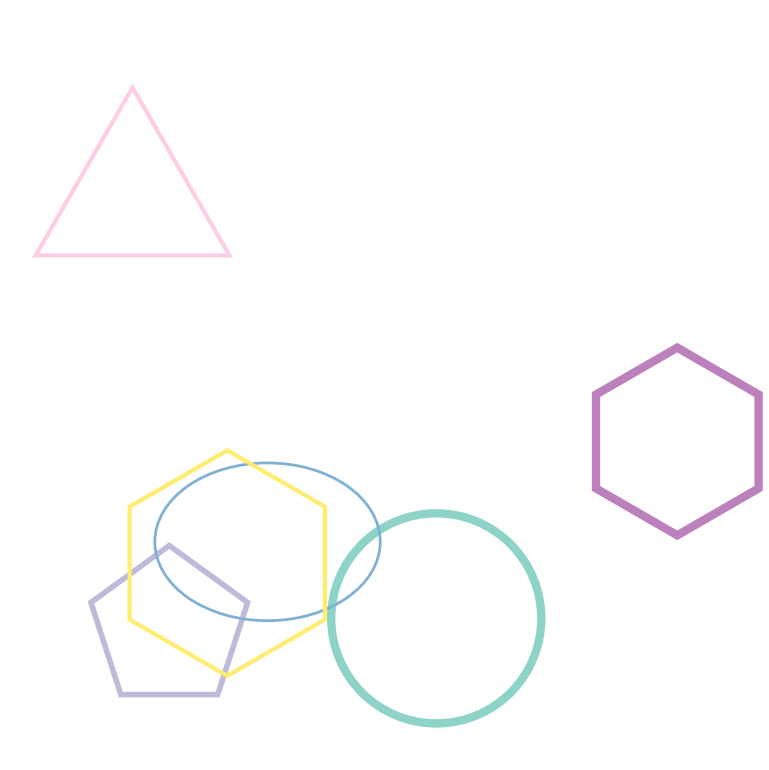[{"shape": "circle", "thickness": 3, "radius": 0.68, "center": [0.567, 0.197]}, {"shape": "pentagon", "thickness": 2, "radius": 0.53, "center": [0.22, 0.184]}, {"shape": "oval", "thickness": 1, "radius": 0.73, "center": [0.347, 0.296]}, {"shape": "triangle", "thickness": 1.5, "radius": 0.73, "center": [0.172, 0.741]}, {"shape": "hexagon", "thickness": 3, "radius": 0.61, "center": [0.88, 0.427]}, {"shape": "hexagon", "thickness": 1.5, "radius": 0.73, "center": [0.295, 0.269]}]